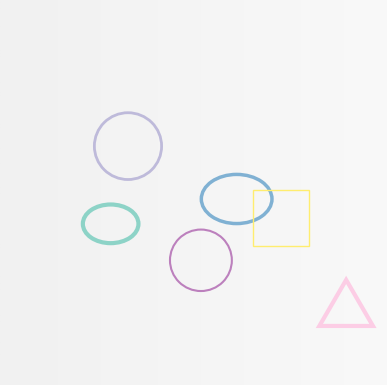[{"shape": "oval", "thickness": 3, "radius": 0.36, "center": [0.286, 0.419]}, {"shape": "circle", "thickness": 2, "radius": 0.43, "center": [0.33, 0.62]}, {"shape": "oval", "thickness": 2.5, "radius": 0.46, "center": [0.611, 0.483]}, {"shape": "triangle", "thickness": 3, "radius": 0.4, "center": [0.893, 0.193]}, {"shape": "circle", "thickness": 1.5, "radius": 0.4, "center": [0.518, 0.324]}, {"shape": "square", "thickness": 1, "radius": 0.36, "center": [0.725, 0.434]}]